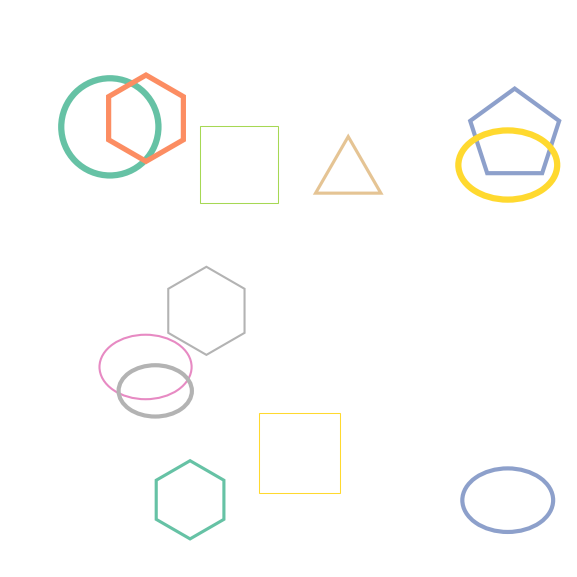[{"shape": "hexagon", "thickness": 1.5, "radius": 0.34, "center": [0.329, 0.134]}, {"shape": "circle", "thickness": 3, "radius": 0.42, "center": [0.19, 0.779]}, {"shape": "hexagon", "thickness": 2.5, "radius": 0.37, "center": [0.253, 0.794]}, {"shape": "pentagon", "thickness": 2, "radius": 0.4, "center": [0.891, 0.765]}, {"shape": "oval", "thickness": 2, "radius": 0.39, "center": [0.879, 0.133]}, {"shape": "oval", "thickness": 1, "radius": 0.4, "center": [0.252, 0.364]}, {"shape": "square", "thickness": 0.5, "radius": 0.34, "center": [0.414, 0.714]}, {"shape": "square", "thickness": 0.5, "radius": 0.35, "center": [0.518, 0.215]}, {"shape": "oval", "thickness": 3, "radius": 0.43, "center": [0.879, 0.713]}, {"shape": "triangle", "thickness": 1.5, "radius": 0.33, "center": [0.603, 0.697]}, {"shape": "oval", "thickness": 2, "radius": 0.32, "center": [0.269, 0.322]}, {"shape": "hexagon", "thickness": 1, "radius": 0.38, "center": [0.357, 0.461]}]